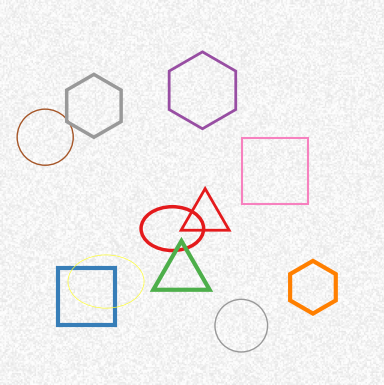[{"shape": "triangle", "thickness": 2, "radius": 0.36, "center": [0.533, 0.438]}, {"shape": "oval", "thickness": 2.5, "radius": 0.41, "center": [0.448, 0.406]}, {"shape": "square", "thickness": 3, "radius": 0.37, "center": [0.224, 0.23]}, {"shape": "triangle", "thickness": 3, "radius": 0.42, "center": [0.471, 0.29]}, {"shape": "hexagon", "thickness": 2, "radius": 0.5, "center": [0.526, 0.765]}, {"shape": "hexagon", "thickness": 3, "radius": 0.34, "center": [0.813, 0.254]}, {"shape": "oval", "thickness": 0.5, "radius": 0.49, "center": [0.275, 0.269]}, {"shape": "circle", "thickness": 1, "radius": 0.36, "center": [0.117, 0.644]}, {"shape": "square", "thickness": 1.5, "radius": 0.43, "center": [0.714, 0.557]}, {"shape": "hexagon", "thickness": 2.5, "radius": 0.41, "center": [0.244, 0.725]}, {"shape": "circle", "thickness": 1, "radius": 0.34, "center": [0.627, 0.154]}]